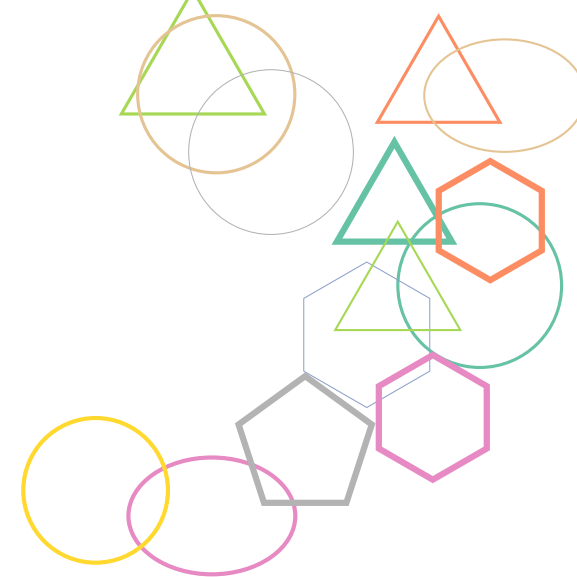[{"shape": "triangle", "thickness": 3, "radius": 0.57, "center": [0.683, 0.638]}, {"shape": "circle", "thickness": 1.5, "radius": 0.71, "center": [0.831, 0.505]}, {"shape": "hexagon", "thickness": 3, "radius": 0.52, "center": [0.849, 0.617]}, {"shape": "triangle", "thickness": 1.5, "radius": 0.61, "center": [0.76, 0.849]}, {"shape": "hexagon", "thickness": 0.5, "radius": 0.63, "center": [0.635, 0.419]}, {"shape": "hexagon", "thickness": 3, "radius": 0.54, "center": [0.749, 0.276]}, {"shape": "oval", "thickness": 2, "radius": 0.72, "center": [0.367, 0.106]}, {"shape": "triangle", "thickness": 1, "radius": 0.63, "center": [0.689, 0.49]}, {"shape": "triangle", "thickness": 1.5, "radius": 0.72, "center": [0.334, 0.873]}, {"shape": "circle", "thickness": 2, "radius": 0.63, "center": [0.166, 0.15]}, {"shape": "circle", "thickness": 1.5, "radius": 0.68, "center": [0.374, 0.836]}, {"shape": "oval", "thickness": 1, "radius": 0.7, "center": [0.874, 0.834]}, {"shape": "pentagon", "thickness": 3, "radius": 0.61, "center": [0.528, 0.227]}, {"shape": "circle", "thickness": 0.5, "radius": 0.71, "center": [0.469, 0.736]}]